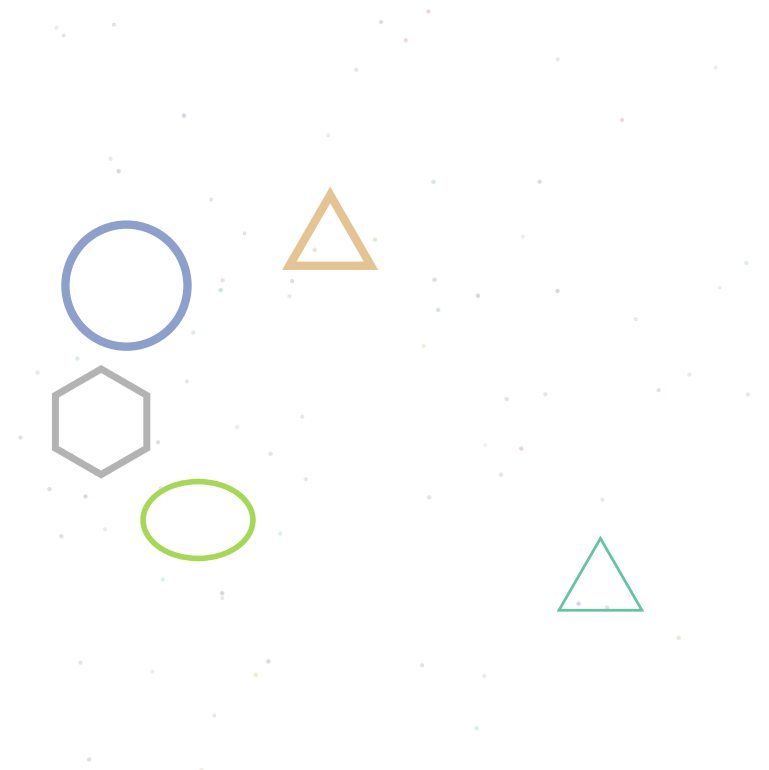[{"shape": "triangle", "thickness": 1, "radius": 0.31, "center": [0.78, 0.239]}, {"shape": "circle", "thickness": 3, "radius": 0.4, "center": [0.164, 0.629]}, {"shape": "oval", "thickness": 2, "radius": 0.36, "center": [0.257, 0.325]}, {"shape": "triangle", "thickness": 3, "radius": 0.31, "center": [0.429, 0.685]}, {"shape": "hexagon", "thickness": 2.5, "radius": 0.34, "center": [0.131, 0.452]}]